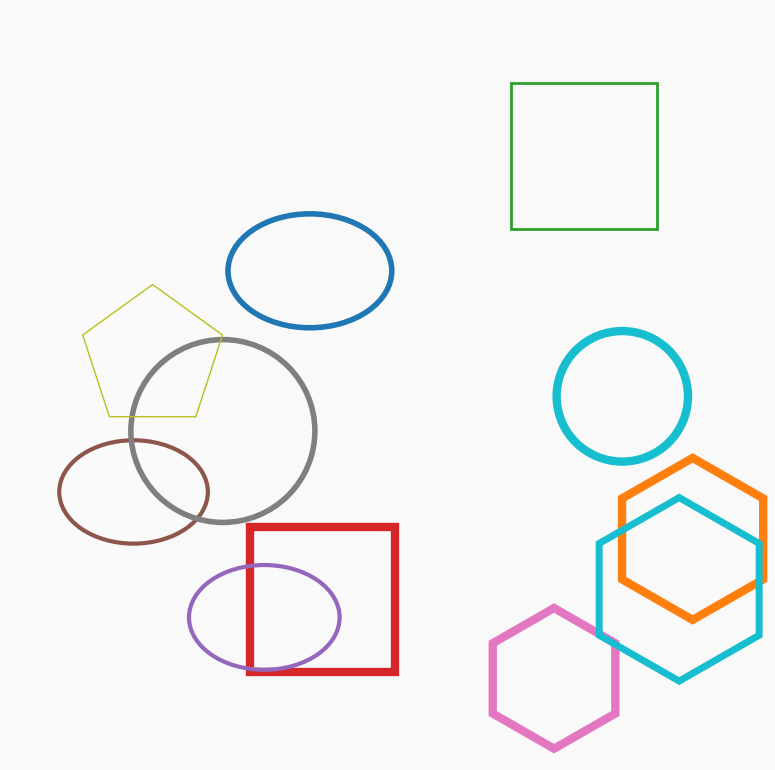[{"shape": "oval", "thickness": 2, "radius": 0.53, "center": [0.4, 0.648]}, {"shape": "hexagon", "thickness": 3, "radius": 0.53, "center": [0.894, 0.3]}, {"shape": "square", "thickness": 1, "radius": 0.47, "center": [0.753, 0.797]}, {"shape": "square", "thickness": 3, "radius": 0.47, "center": [0.416, 0.221]}, {"shape": "oval", "thickness": 1.5, "radius": 0.49, "center": [0.341, 0.198]}, {"shape": "oval", "thickness": 1.5, "radius": 0.48, "center": [0.172, 0.361]}, {"shape": "hexagon", "thickness": 3, "radius": 0.46, "center": [0.715, 0.119]}, {"shape": "circle", "thickness": 2, "radius": 0.59, "center": [0.288, 0.44]}, {"shape": "pentagon", "thickness": 0.5, "radius": 0.47, "center": [0.197, 0.536]}, {"shape": "circle", "thickness": 3, "radius": 0.42, "center": [0.803, 0.485]}, {"shape": "hexagon", "thickness": 2.5, "radius": 0.6, "center": [0.876, 0.235]}]